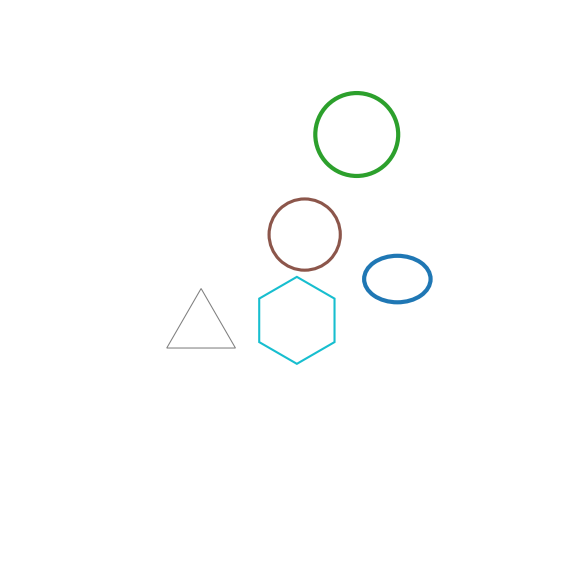[{"shape": "oval", "thickness": 2, "radius": 0.29, "center": [0.688, 0.516]}, {"shape": "circle", "thickness": 2, "radius": 0.36, "center": [0.618, 0.766]}, {"shape": "circle", "thickness": 1.5, "radius": 0.31, "center": [0.528, 0.593]}, {"shape": "triangle", "thickness": 0.5, "radius": 0.34, "center": [0.348, 0.431]}, {"shape": "hexagon", "thickness": 1, "radius": 0.38, "center": [0.514, 0.444]}]